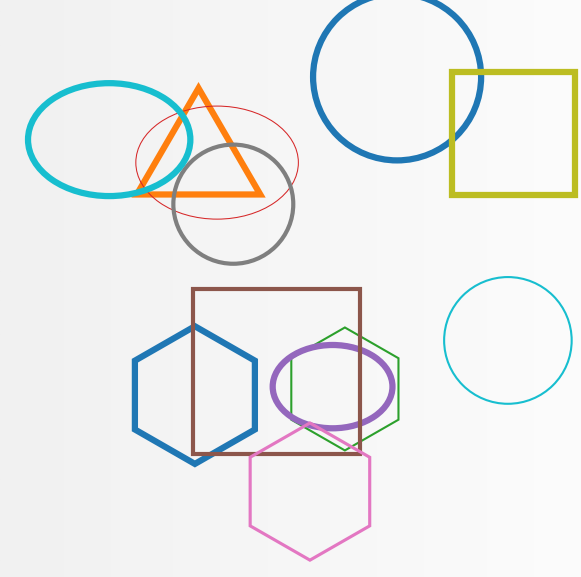[{"shape": "circle", "thickness": 3, "radius": 0.72, "center": [0.683, 0.866]}, {"shape": "hexagon", "thickness": 3, "radius": 0.6, "center": [0.335, 0.315]}, {"shape": "triangle", "thickness": 3, "radius": 0.61, "center": [0.342, 0.724]}, {"shape": "hexagon", "thickness": 1, "radius": 0.53, "center": [0.593, 0.326]}, {"shape": "oval", "thickness": 0.5, "radius": 0.7, "center": [0.374, 0.718]}, {"shape": "oval", "thickness": 3, "radius": 0.52, "center": [0.572, 0.33]}, {"shape": "square", "thickness": 2, "radius": 0.72, "center": [0.476, 0.356]}, {"shape": "hexagon", "thickness": 1.5, "radius": 0.59, "center": [0.533, 0.148]}, {"shape": "circle", "thickness": 2, "radius": 0.52, "center": [0.401, 0.646]}, {"shape": "square", "thickness": 3, "radius": 0.53, "center": [0.883, 0.768]}, {"shape": "circle", "thickness": 1, "radius": 0.55, "center": [0.874, 0.41]}, {"shape": "oval", "thickness": 3, "radius": 0.7, "center": [0.188, 0.757]}]